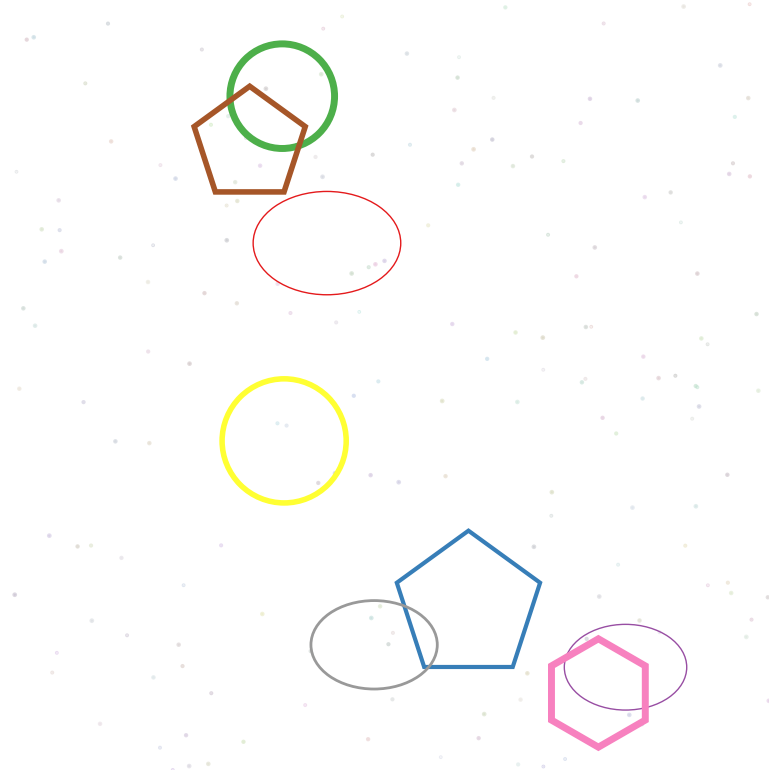[{"shape": "oval", "thickness": 0.5, "radius": 0.48, "center": [0.425, 0.684]}, {"shape": "pentagon", "thickness": 1.5, "radius": 0.49, "center": [0.608, 0.213]}, {"shape": "circle", "thickness": 2.5, "radius": 0.34, "center": [0.367, 0.875]}, {"shape": "oval", "thickness": 0.5, "radius": 0.4, "center": [0.812, 0.134]}, {"shape": "circle", "thickness": 2, "radius": 0.4, "center": [0.369, 0.427]}, {"shape": "pentagon", "thickness": 2, "radius": 0.38, "center": [0.324, 0.812]}, {"shape": "hexagon", "thickness": 2.5, "radius": 0.35, "center": [0.777, 0.1]}, {"shape": "oval", "thickness": 1, "radius": 0.41, "center": [0.486, 0.163]}]